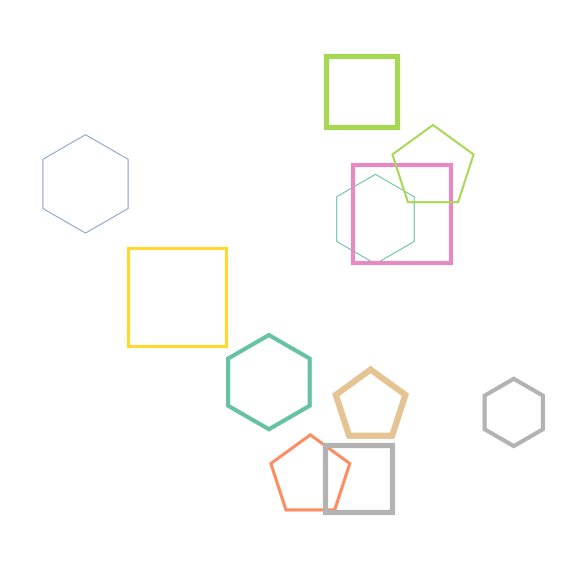[{"shape": "hexagon", "thickness": 2, "radius": 0.41, "center": [0.466, 0.337]}, {"shape": "hexagon", "thickness": 0.5, "radius": 0.39, "center": [0.65, 0.62]}, {"shape": "pentagon", "thickness": 1.5, "radius": 0.36, "center": [0.537, 0.174]}, {"shape": "hexagon", "thickness": 0.5, "radius": 0.43, "center": [0.148, 0.681]}, {"shape": "square", "thickness": 2, "radius": 0.42, "center": [0.696, 0.629]}, {"shape": "pentagon", "thickness": 1, "radius": 0.37, "center": [0.75, 0.709]}, {"shape": "square", "thickness": 2.5, "radius": 0.31, "center": [0.626, 0.84]}, {"shape": "square", "thickness": 1.5, "radius": 0.42, "center": [0.306, 0.485]}, {"shape": "pentagon", "thickness": 3, "radius": 0.32, "center": [0.642, 0.296]}, {"shape": "square", "thickness": 2.5, "radius": 0.29, "center": [0.621, 0.17]}, {"shape": "hexagon", "thickness": 2, "radius": 0.29, "center": [0.89, 0.285]}]